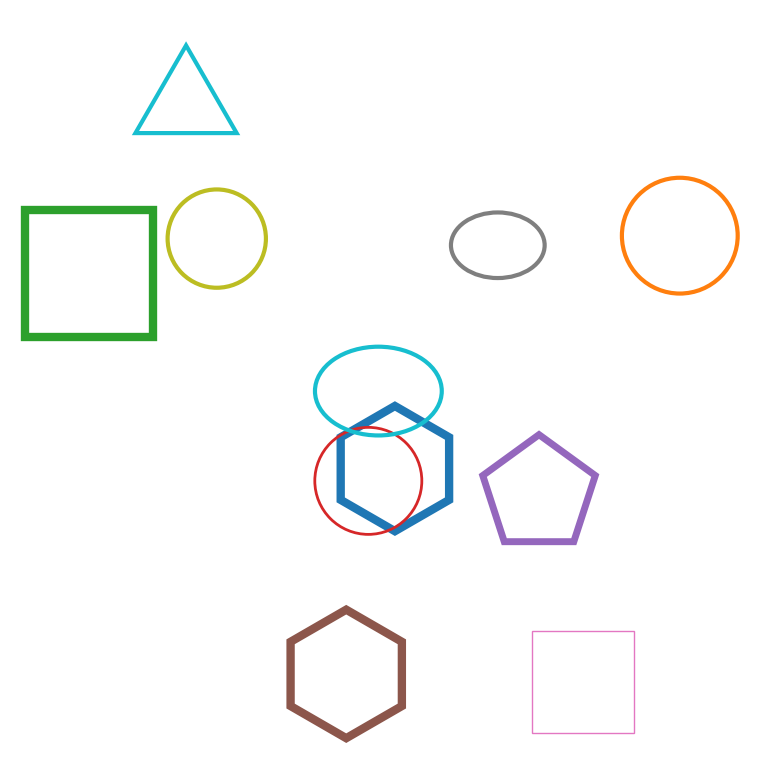[{"shape": "hexagon", "thickness": 3, "radius": 0.41, "center": [0.513, 0.391]}, {"shape": "circle", "thickness": 1.5, "radius": 0.38, "center": [0.883, 0.694]}, {"shape": "square", "thickness": 3, "radius": 0.41, "center": [0.115, 0.645]}, {"shape": "circle", "thickness": 1, "radius": 0.35, "center": [0.478, 0.375]}, {"shape": "pentagon", "thickness": 2.5, "radius": 0.38, "center": [0.7, 0.359]}, {"shape": "hexagon", "thickness": 3, "radius": 0.42, "center": [0.45, 0.125]}, {"shape": "square", "thickness": 0.5, "radius": 0.33, "center": [0.757, 0.114]}, {"shape": "oval", "thickness": 1.5, "radius": 0.3, "center": [0.646, 0.681]}, {"shape": "circle", "thickness": 1.5, "radius": 0.32, "center": [0.281, 0.69]}, {"shape": "triangle", "thickness": 1.5, "radius": 0.38, "center": [0.242, 0.865]}, {"shape": "oval", "thickness": 1.5, "radius": 0.41, "center": [0.491, 0.492]}]